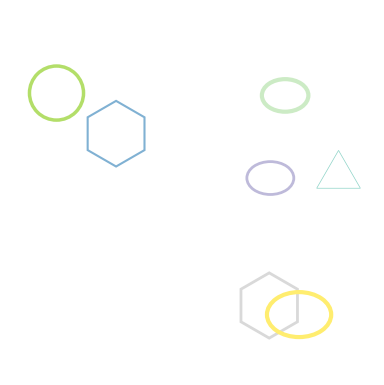[{"shape": "triangle", "thickness": 0.5, "radius": 0.33, "center": [0.879, 0.544]}, {"shape": "oval", "thickness": 2, "radius": 0.3, "center": [0.702, 0.538]}, {"shape": "hexagon", "thickness": 1.5, "radius": 0.43, "center": [0.301, 0.653]}, {"shape": "circle", "thickness": 2.5, "radius": 0.35, "center": [0.147, 0.758]}, {"shape": "hexagon", "thickness": 2, "radius": 0.42, "center": [0.699, 0.207]}, {"shape": "oval", "thickness": 3, "radius": 0.3, "center": [0.741, 0.752]}, {"shape": "oval", "thickness": 3, "radius": 0.42, "center": [0.777, 0.183]}]